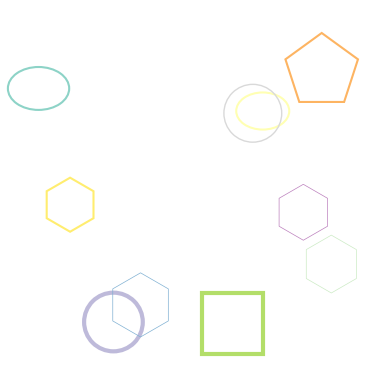[{"shape": "oval", "thickness": 1.5, "radius": 0.4, "center": [0.1, 0.77]}, {"shape": "oval", "thickness": 1.5, "radius": 0.34, "center": [0.682, 0.712]}, {"shape": "circle", "thickness": 3, "radius": 0.38, "center": [0.295, 0.164]}, {"shape": "hexagon", "thickness": 0.5, "radius": 0.42, "center": [0.365, 0.208]}, {"shape": "pentagon", "thickness": 1.5, "radius": 0.5, "center": [0.836, 0.815]}, {"shape": "square", "thickness": 3, "radius": 0.4, "center": [0.605, 0.16]}, {"shape": "circle", "thickness": 1, "radius": 0.38, "center": [0.657, 0.706]}, {"shape": "hexagon", "thickness": 0.5, "radius": 0.36, "center": [0.788, 0.449]}, {"shape": "hexagon", "thickness": 0.5, "radius": 0.38, "center": [0.861, 0.314]}, {"shape": "hexagon", "thickness": 1.5, "radius": 0.35, "center": [0.182, 0.468]}]